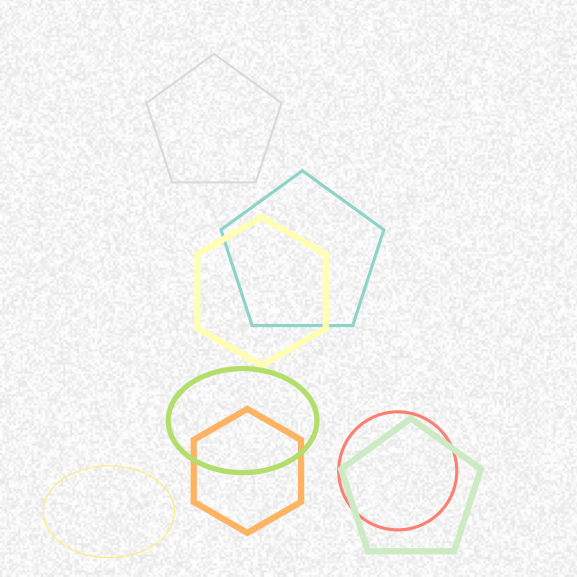[{"shape": "pentagon", "thickness": 1.5, "radius": 0.74, "center": [0.524, 0.555]}, {"shape": "hexagon", "thickness": 3, "radius": 0.64, "center": [0.453, 0.495]}, {"shape": "circle", "thickness": 1.5, "radius": 0.51, "center": [0.689, 0.184]}, {"shape": "hexagon", "thickness": 3, "radius": 0.54, "center": [0.428, 0.184]}, {"shape": "oval", "thickness": 2.5, "radius": 0.64, "center": [0.42, 0.271]}, {"shape": "pentagon", "thickness": 1, "radius": 0.62, "center": [0.371, 0.783]}, {"shape": "pentagon", "thickness": 3, "radius": 0.64, "center": [0.712, 0.147]}, {"shape": "oval", "thickness": 0.5, "radius": 0.57, "center": [0.189, 0.113]}]